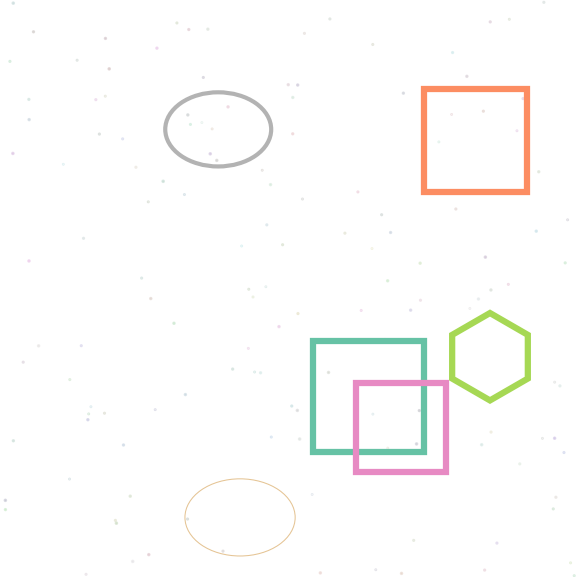[{"shape": "square", "thickness": 3, "radius": 0.48, "center": [0.638, 0.313]}, {"shape": "square", "thickness": 3, "radius": 0.45, "center": [0.824, 0.756]}, {"shape": "square", "thickness": 3, "radius": 0.39, "center": [0.694, 0.259]}, {"shape": "hexagon", "thickness": 3, "radius": 0.38, "center": [0.848, 0.381]}, {"shape": "oval", "thickness": 0.5, "radius": 0.48, "center": [0.416, 0.103]}, {"shape": "oval", "thickness": 2, "radius": 0.46, "center": [0.378, 0.775]}]